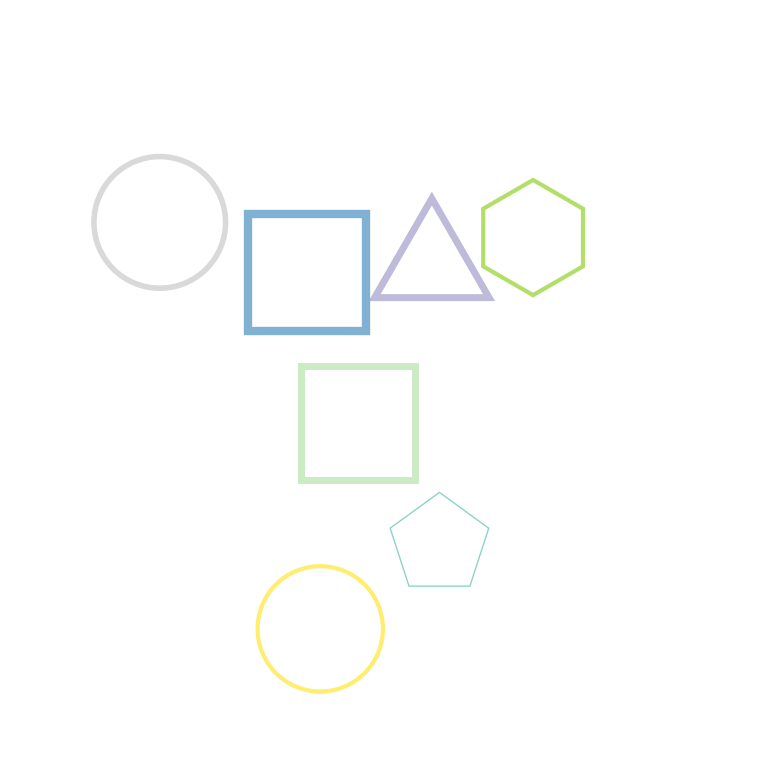[{"shape": "pentagon", "thickness": 0.5, "radius": 0.34, "center": [0.571, 0.293]}, {"shape": "triangle", "thickness": 2.5, "radius": 0.43, "center": [0.561, 0.656]}, {"shape": "square", "thickness": 3, "radius": 0.38, "center": [0.399, 0.646]}, {"shape": "hexagon", "thickness": 1.5, "radius": 0.37, "center": [0.692, 0.691]}, {"shape": "circle", "thickness": 2, "radius": 0.43, "center": [0.207, 0.711]}, {"shape": "square", "thickness": 2.5, "radius": 0.37, "center": [0.464, 0.451]}, {"shape": "circle", "thickness": 1.5, "radius": 0.41, "center": [0.416, 0.183]}]